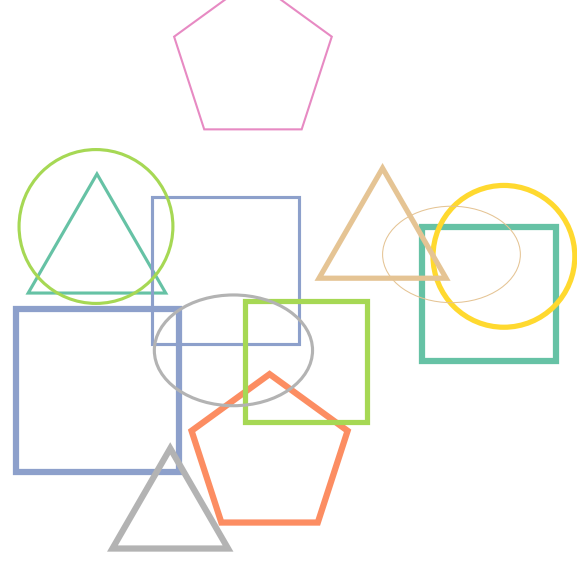[{"shape": "triangle", "thickness": 1.5, "radius": 0.69, "center": [0.168, 0.56]}, {"shape": "square", "thickness": 3, "radius": 0.58, "center": [0.847, 0.49]}, {"shape": "pentagon", "thickness": 3, "radius": 0.71, "center": [0.467, 0.209]}, {"shape": "square", "thickness": 3, "radius": 0.71, "center": [0.17, 0.323]}, {"shape": "square", "thickness": 1.5, "radius": 0.64, "center": [0.391, 0.531]}, {"shape": "pentagon", "thickness": 1, "radius": 0.72, "center": [0.438, 0.891]}, {"shape": "circle", "thickness": 1.5, "radius": 0.67, "center": [0.166, 0.607]}, {"shape": "square", "thickness": 2.5, "radius": 0.53, "center": [0.53, 0.373]}, {"shape": "circle", "thickness": 2.5, "radius": 0.61, "center": [0.873, 0.555]}, {"shape": "triangle", "thickness": 2.5, "radius": 0.64, "center": [0.662, 0.581]}, {"shape": "oval", "thickness": 0.5, "radius": 0.6, "center": [0.782, 0.559]}, {"shape": "oval", "thickness": 1.5, "radius": 0.68, "center": [0.404, 0.392]}, {"shape": "triangle", "thickness": 3, "radius": 0.58, "center": [0.295, 0.107]}]